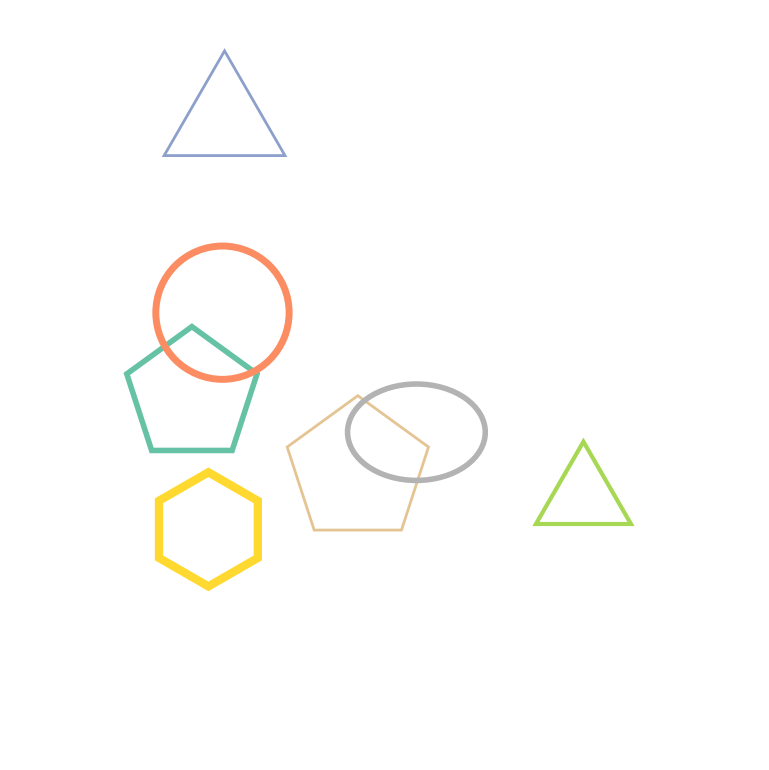[{"shape": "pentagon", "thickness": 2, "radius": 0.44, "center": [0.249, 0.487]}, {"shape": "circle", "thickness": 2.5, "radius": 0.43, "center": [0.289, 0.594]}, {"shape": "triangle", "thickness": 1, "radius": 0.45, "center": [0.292, 0.843]}, {"shape": "triangle", "thickness": 1.5, "radius": 0.36, "center": [0.758, 0.355]}, {"shape": "hexagon", "thickness": 3, "radius": 0.37, "center": [0.271, 0.313]}, {"shape": "pentagon", "thickness": 1, "radius": 0.48, "center": [0.465, 0.39]}, {"shape": "oval", "thickness": 2, "radius": 0.45, "center": [0.541, 0.439]}]